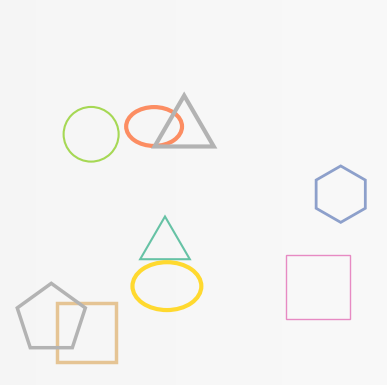[{"shape": "triangle", "thickness": 1.5, "radius": 0.37, "center": [0.426, 0.364]}, {"shape": "oval", "thickness": 3, "radius": 0.36, "center": [0.398, 0.671]}, {"shape": "hexagon", "thickness": 2, "radius": 0.37, "center": [0.879, 0.496]}, {"shape": "square", "thickness": 1, "radius": 0.41, "center": [0.821, 0.255]}, {"shape": "circle", "thickness": 1.5, "radius": 0.35, "center": [0.235, 0.651]}, {"shape": "oval", "thickness": 3, "radius": 0.44, "center": [0.431, 0.257]}, {"shape": "square", "thickness": 2.5, "radius": 0.38, "center": [0.223, 0.137]}, {"shape": "triangle", "thickness": 3, "radius": 0.44, "center": [0.475, 0.664]}, {"shape": "pentagon", "thickness": 2.5, "radius": 0.46, "center": [0.132, 0.172]}]